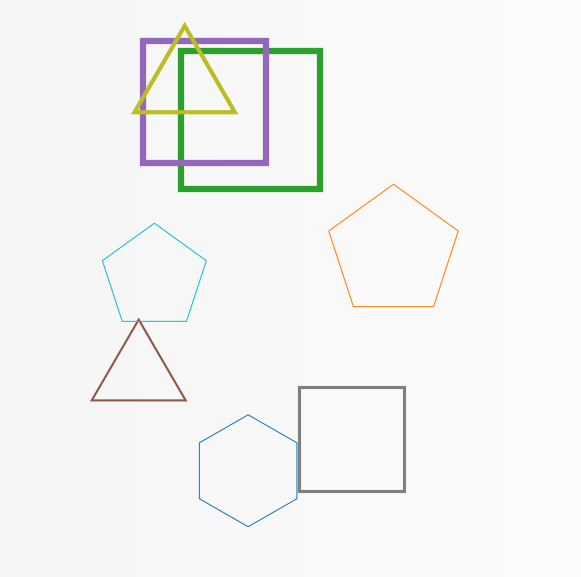[{"shape": "hexagon", "thickness": 0.5, "radius": 0.48, "center": [0.427, 0.184]}, {"shape": "pentagon", "thickness": 0.5, "radius": 0.59, "center": [0.677, 0.563]}, {"shape": "square", "thickness": 3, "radius": 0.6, "center": [0.431, 0.791]}, {"shape": "square", "thickness": 3, "radius": 0.53, "center": [0.352, 0.823]}, {"shape": "triangle", "thickness": 1, "radius": 0.47, "center": [0.239, 0.352]}, {"shape": "square", "thickness": 1.5, "radius": 0.45, "center": [0.605, 0.239]}, {"shape": "triangle", "thickness": 2, "radius": 0.5, "center": [0.318, 0.855]}, {"shape": "pentagon", "thickness": 0.5, "radius": 0.47, "center": [0.266, 0.519]}]